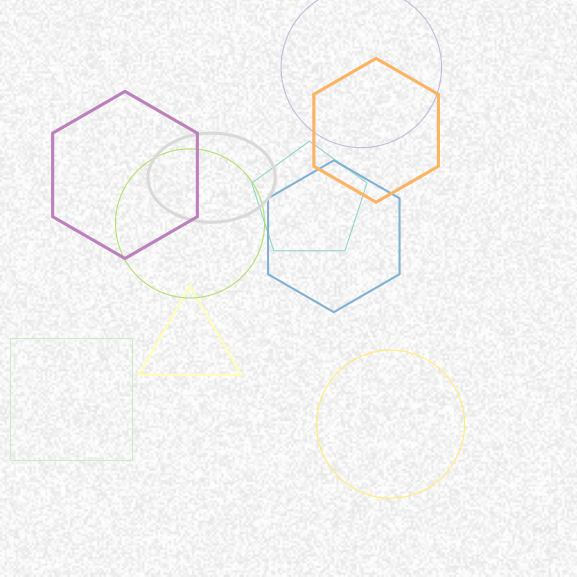[{"shape": "pentagon", "thickness": 0.5, "radius": 0.52, "center": [0.536, 0.65]}, {"shape": "triangle", "thickness": 1, "radius": 0.51, "center": [0.329, 0.401]}, {"shape": "circle", "thickness": 0.5, "radius": 0.69, "center": [0.626, 0.882]}, {"shape": "hexagon", "thickness": 1, "radius": 0.66, "center": [0.578, 0.59]}, {"shape": "hexagon", "thickness": 1.5, "radius": 0.62, "center": [0.651, 0.774]}, {"shape": "circle", "thickness": 0.5, "radius": 0.65, "center": [0.329, 0.612]}, {"shape": "oval", "thickness": 1.5, "radius": 0.55, "center": [0.366, 0.691]}, {"shape": "hexagon", "thickness": 1.5, "radius": 0.72, "center": [0.216, 0.696]}, {"shape": "square", "thickness": 0.5, "radius": 0.53, "center": [0.123, 0.308]}, {"shape": "circle", "thickness": 0.5, "radius": 0.64, "center": [0.676, 0.265]}]